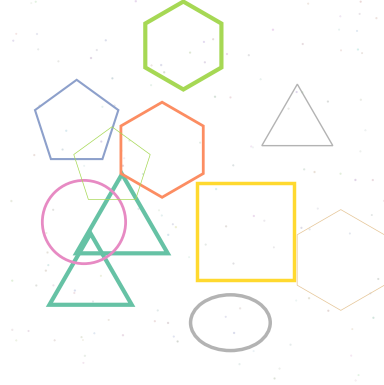[{"shape": "triangle", "thickness": 3, "radius": 0.62, "center": [0.235, 0.27]}, {"shape": "triangle", "thickness": 3, "radius": 0.69, "center": [0.317, 0.411]}, {"shape": "hexagon", "thickness": 2, "radius": 0.62, "center": [0.421, 0.611]}, {"shape": "pentagon", "thickness": 1.5, "radius": 0.57, "center": [0.199, 0.679]}, {"shape": "circle", "thickness": 2, "radius": 0.54, "center": [0.218, 0.423]}, {"shape": "hexagon", "thickness": 3, "radius": 0.57, "center": [0.476, 0.882]}, {"shape": "pentagon", "thickness": 0.5, "radius": 0.52, "center": [0.291, 0.566]}, {"shape": "square", "thickness": 2.5, "radius": 0.63, "center": [0.638, 0.398]}, {"shape": "hexagon", "thickness": 0.5, "radius": 0.65, "center": [0.885, 0.325]}, {"shape": "triangle", "thickness": 1, "radius": 0.53, "center": [0.772, 0.675]}, {"shape": "oval", "thickness": 2.5, "radius": 0.52, "center": [0.598, 0.162]}]